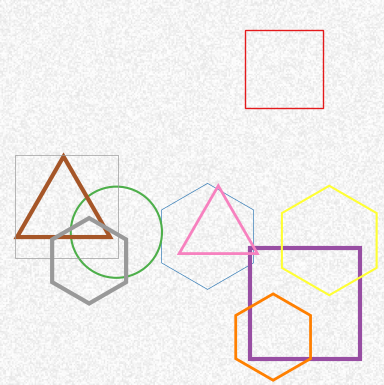[{"shape": "square", "thickness": 1, "radius": 0.51, "center": [0.737, 0.821]}, {"shape": "hexagon", "thickness": 0.5, "radius": 0.69, "center": [0.539, 0.386]}, {"shape": "circle", "thickness": 1.5, "radius": 0.59, "center": [0.302, 0.397]}, {"shape": "square", "thickness": 3, "radius": 0.72, "center": [0.792, 0.212]}, {"shape": "hexagon", "thickness": 2, "radius": 0.56, "center": [0.709, 0.125]}, {"shape": "hexagon", "thickness": 1.5, "radius": 0.71, "center": [0.855, 0.375]}, {"shape": "triangle", "thickness": 3, "radius": 0.7, "center": [0.165, 0.454]}, {"shape": "triangle", "thickness": 2, "radius": 0.59, "center": [0.567, 0.4]}, {"shape": "hexagon", "thickness": 3, "radius": 0.55, "center": [0.232, 0.323]}, {"shape": "square", "thickness": 0.5, "radius": 0.67, "center": [0.172, 0.464]}]